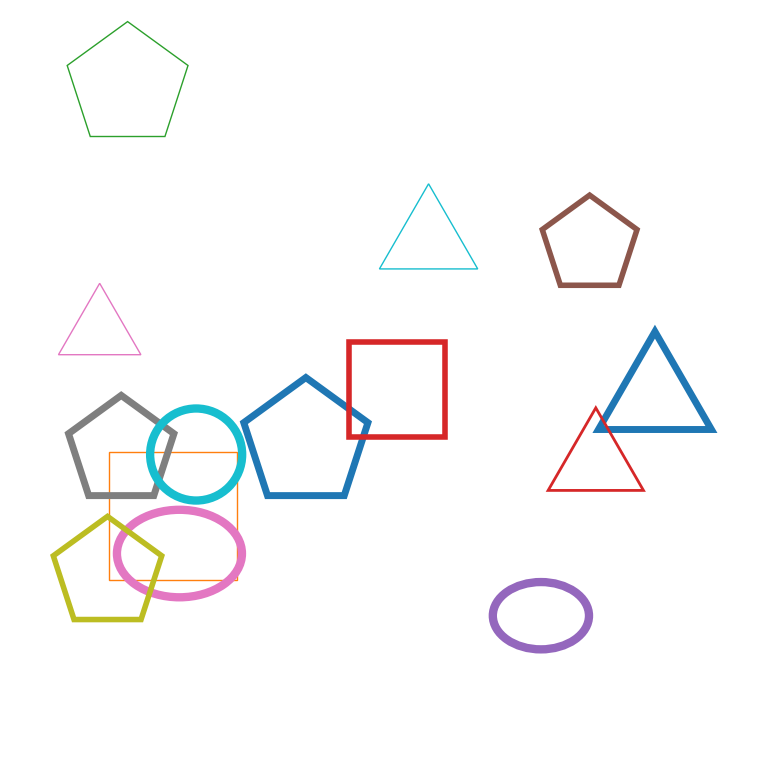[{"shape": "pentagon", "thickness": 2.5, "radius": 0.42, "center": [0.397, 0.425]}, {"shape": "triangle", "thickness": 2.5, "radius": 0.42, "center": [0.851, 0.485]}, {"shape": "square", "thickness": 0.5, "radius": 0.42, "center": [0.225, 0.33]}, {"shape": "pentagon", "thickness": 0.5, "radius": 0.41, "center": [0.166, 0.889]}, {"shape": "triangle", "thickness": 1, "radius": 0.36, "center": [0.774, 0.399]}, {"shape": "square", "thickness": 2, "radius": 0.31, "center": [0.516, 0.494]}, {"shape": "oval", "thickness": 3, "radius": 0.31, "center": [0.702, 0.2]}, {"shape": "pentagon", "thickness": 2, "radius": 0.32, "center": [0.766, 0.682]}, {"shape": "triangle", "thickness": 0.5, "radius": 0.31, "center": [0.129, 0.57]}, {"shape": "oval", "thickness": 3, "radius": 0.41, "center": [0.233, 0.281]}, {"shape": "pentagon", "thickness": 2.5, "radius": 0.36, "center": [0.157, 0.415]}, {"shape": "pentagon", "thickness": 2, "radius": 0.37, "center": [0.14, 0.255]}, {"shape": "triangle", "thickness": 0.5, "radius": 0.37, "center": [0.557, 0.688]}, {"shape": "circle", "thickness": 3, "radius": 0.3, "center": [0.255, 0.41]}]